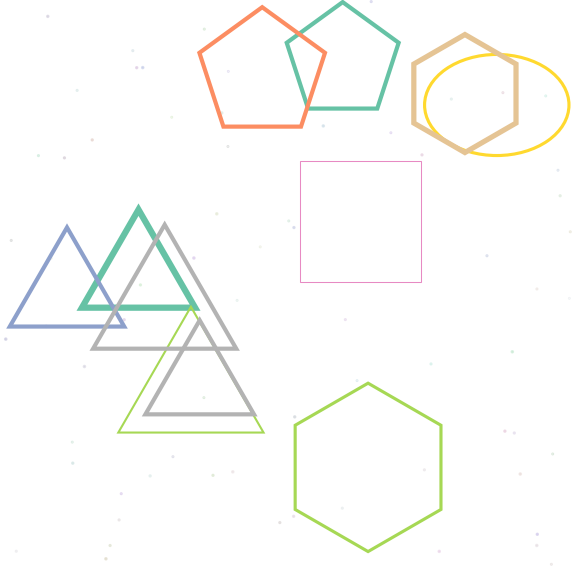[{"shape": "triangle", "thickness": 3, "radius": 0.57, "center": [0.24, 0.523]}, {"shape": "pentagon", "thickness": 2, "radius": 0.51, "center": [0.593, 0.894]}, {"shape": "pentagon", "thickness": 2, "radius": 0.57, "center": [0.454, 0.872]}, {"shape": "triangle", "thickness": 2, "radius": 0.57, "center": [0.116, 0.491]}, {"shape": "square", "thickness": 0.5, "radius": 0.52, "center": [0.624, 0.616]}, {"shape": "hexagon", "thickness": 1.5, "radius": 0.73, "center": [0.637, 0.19]}, {"shape": "triangle", "thickness": 1, "radius": 0.73, "center": [0.331, 0.323]}, {"shape": "oval", "thickness": 1.5, "radius": 0.63, "center": [0.86, 0.817]}, {"shape": "hexagon", "thickness": 2.5, "radius": 0.51, "center": [0.805, 0.837]}, {"shape": "triangle", "thickness": 2, "radius": 0.72, "center": [0.285, 0.467]}, {"shape": "triangle", "thickness": 2, "radius": 0.54, "center": [0.346, 0.336]}]